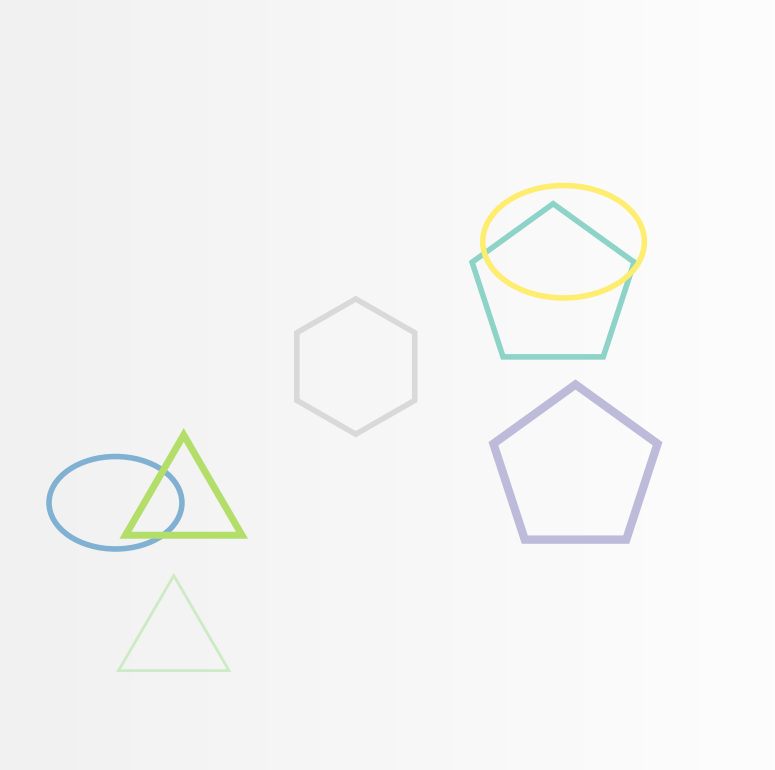[{"shape": "pentagon", "thickness": 2, "radius": 0.55, "center": [0.714, 0.625]}, {"shape": "pentagon", "thickness": 3, "radius": 0.56, "center": [0.743, 0.389]}, {"shape": "oval", "thickness": 2, "radius": 0.43, "center": [0.149, 0.347]}, {"shape": "triangle", "thickness": 2.5, "radius": 0.43, "center": [0.237, 0.348]}, {"shape": "hexagon", "thickness": 2, "radius": 0.44, "center": [0.459, 0.524]}, {"shape": "triangle", "thickness": 1, "radius": 0.41, "center": [0.224, 0.17]}, {"shape": "oval", "thickness": 2, "radius": 0.52, "center": [0.727, 0.686]}]